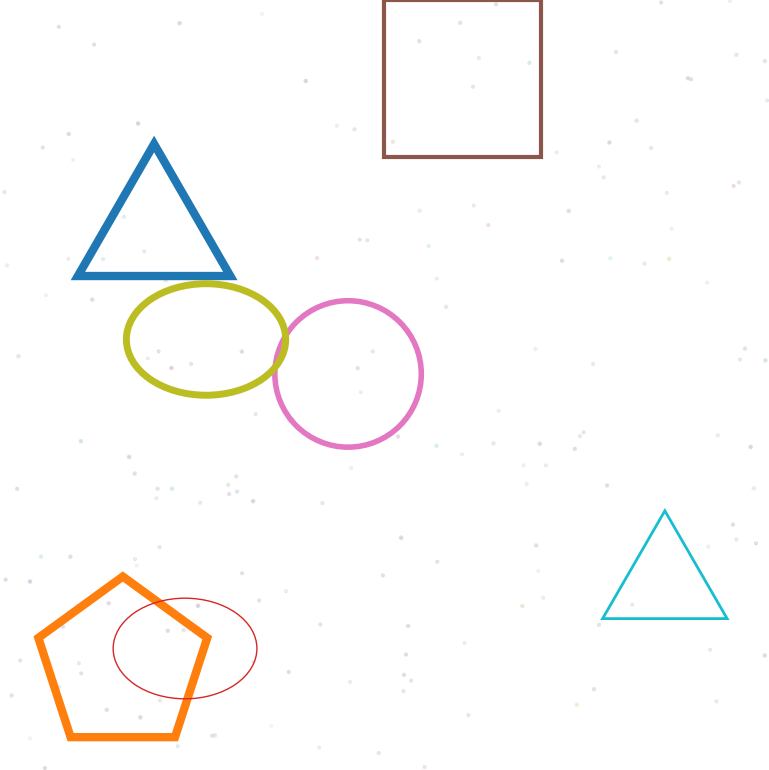[{"shape": "triangle", "thickness": 3, "radius": 0.57, "center": [0.2, 0.699]}, {"shape": "pentagon", "thickness": 3, "radius": 0.58, "center": [0.159, 0.136]}, {"shape": "oval", "thickness": 0.5, "radius": 0.47, "center": [0.24, 0.158]}, {"shape": "square", "thickness": 1.5, "radius": 0.51, "center": [0.6, 0.898]}, {"shape": "circle", "thickness": 2, "radius": 0.48, "center": [0.452, 0.514]}, {"shape": "oval", "thickness": 2.5, "radius": 0.52, "center": [0.268, 0.559]}, {"shape": "triangle", "thickness": 1, "radius": 0.47, "center": [0.863, 0.243]}]